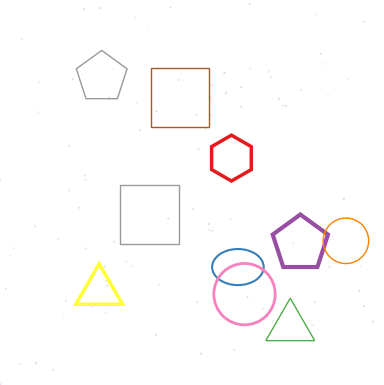[{"shape": "hexagon", "thickness": 2.5, "radius": 0.3, "center": [0.601, 0.589]}, {"shape": "oval", "thickness": 1.5, "radius": 0.33, "center": [0.618, 0.306]}, {"shape": "triangle", "thickness": 1, "radius": 0.37, "center": [0.754, 0.152]}, {"shape": "pentagon", "thickness": 3, "radius": 0.38, "center": [0.78, 0.367]}, {"shape": "circle", "thickness": 1, "radius": 0.3, "center": [0.898, 0.374]}, {"shape": "triangle", "thickness": 2.5, "radius": 0.35, "center": [0.258, 0.245]}, {"shape": "square", "thickness": 1, "radius": 0.38, "center": [0.468, 0.746]}, {"shape": "circle", "thickness": 2, "radius": 0.4, "center": [0.635, 0.236]}, {"shape": "pentagon", "thickness": 1, "radius": 0.35, "center": [0.264, 0.8]}, {"shape": "square", "thickness": 1, "radius": 0.38, "center": [0.388, 0.443]}]